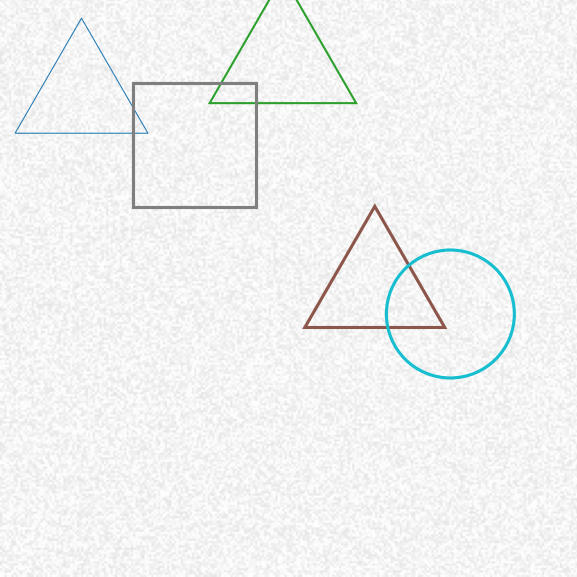[{"shape": "triangle", "thickness": 0.5, "radius": 0.66, "center": [0.141, 0.835]}, {"shape": "triangle", "thickness": 1, "radius": 0.73, "center": [0.49, 0.894]}, {"shape": "triangle", "thickness": 1.5, "radius": 0.7, "center": [0.649, 0.502]}, {"shape": "square", "thickness": 1.5, "radius": 0.53, "center": [0.336, 0.748]}, {"shape": "circle", "thickness": 1.5, "radius": 0.55, "center": [0.78, 0.455]}]